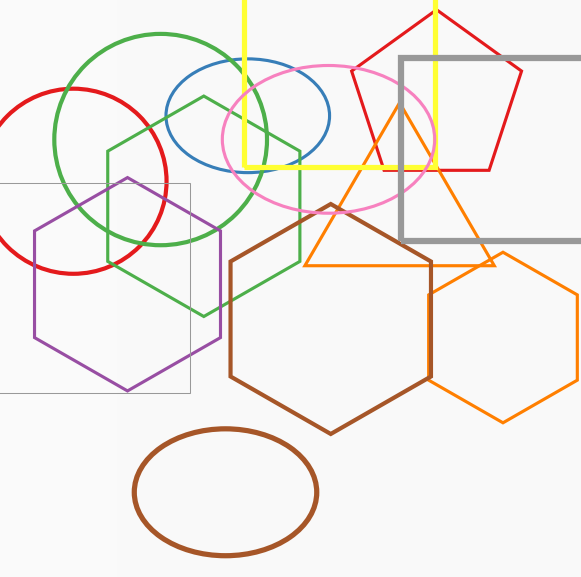[{"shape": "pentagon", "thickness": 1.5, "radius": 0.77, "center": [0.751, 0.829]}, {"shape": "circle", "thickness": 2, "radius": 0.8, "center": [0.126, 0.685]}, {"shape": "oval", "thickness": 1.5, "radius": 0.7, "center": [0.426, 0.799]}, {"shape": "circle", "thickness": 2, "radius": 0.91, "center": [0.276, 0.757]}, {"shape": "hexagon", "thickness": 1.5, "radius": 0.95, "center": [0.351, 0.642]}, {"shape": "hexagon", "thickness": 1.5, "radius": 0.92, "center": [0.219, 0.507]}, {"shape": "hexagon", "thickness": 1.5, "radius": 0.74, "center": [0.865, 0.415]}, {"shape": "triangle", "thickness": 1.5, "radius": 0.94, "center": [0.687, 0.633]}, {"shape": "square", "thickness": 2.5, "radius": 0.82, "center": [0.584, 0.875]}, {"shape": "hexagon", "thickness": 2, "radius": 1.0, "center": [0.569, 0.447]}, {"shape": "oval", "thickness": 2.5, "radius": 0.78, "center": [0.388, 0.147]}, {"shape": "oval", "thickness": 1.5, "radius": 0.91, "center": [0.565, 0.758]}, {"shape": "square", "thickness": 0.5, "radius": 0.91, "center": [0.146, 0.501]}, {"shape": "square", "thickness": 3, "radius": 0.79, "center": [0.849, 0.74]}]